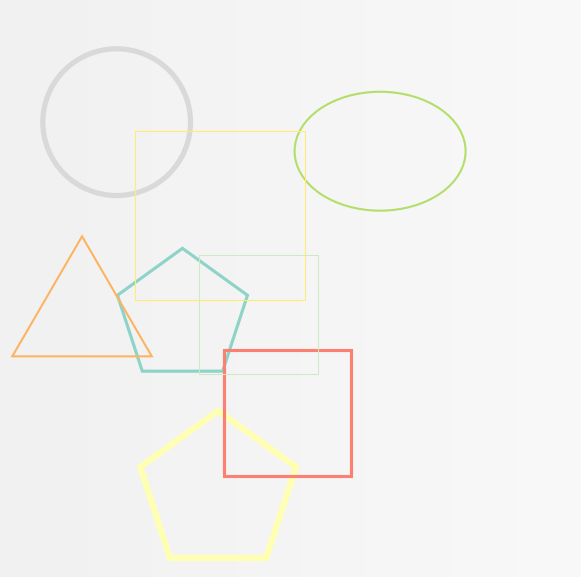[{"shape": "pentagon", "thickness": 1.5, "radius": 0.59, "center": [0.314, 0.452]}, {"shape": "pentagon", "thickness": 3, "radius": 0.7, "center": [0.375, 0.147]}, {"shape": "square", "thickness": 1.5, "radius": 0.55, "center": [0.495, 0.285]}, {"shape": "triangle", "thickness": 1, "radius": 0.69, "center": [0.141, 0.451]}, {"shape": "oval", "thickness": 1, "radius": 0.74, "center": [0.654, 0.737]}, {"shape": "circle", "thickness": 2.5, "radius": 0.64, "center": [0.201, 0.788]}, {"shape": "square", "thickness": 0.5, "radius": 0.51, "center": [0.445, 0.455]}, {"shape": "square", "thickness": 0.5, "radius": 0.73, "center": [0.378, 0.626]}]